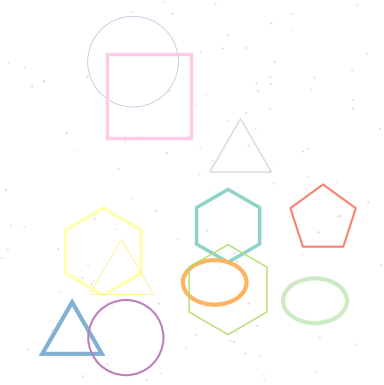[{"shape": "hexagon", "thickness": 2.5, "radius": 0.47, "center": [0.592, 0.413]}, {"shape": "hexagon", "thickness": 2.5, "radius": 0.56, "center": [0.268, 0.346]}, {"shape": "circle", "thickness": 0.5, "radius": 0.59, "center": [0.346, 0.84]}, {"shape": "pentagon", "thickness": 1.5, "radius": 0.45, "center": [0.839, 0.432]}, {"shape": "triangle", "thickness": 3, "radius": 0.45, "center": [0.187, 0.126]}, {"shape": "oval", "thickness": 3, "radius": 0.41, "center": [0.558, 0.267]}, {"shape": "hexagon", "thickness": 1, "radius": 0.58, "center": [0.592, 0.248]}, {"shape": "square", "thickness": 2.5, "radius": 0.54, "center": [0.388, 0.75]}, {"shape": "triangle", "thickness": 1, "radius": 0.46, "center": [0.625, 0.599]}, {"shape": "circle", "thickness": 1.5, "radius": 0.49, "center": [0.327, 0.123]}, {"shape": "oval", "thickness": 3, "radius": 0.42, "center": [0.818, 0.219]}, {"shape": "triangle", "thickness": 0.5, "radius": 0.48, "center": [0.316, 0.283]}]